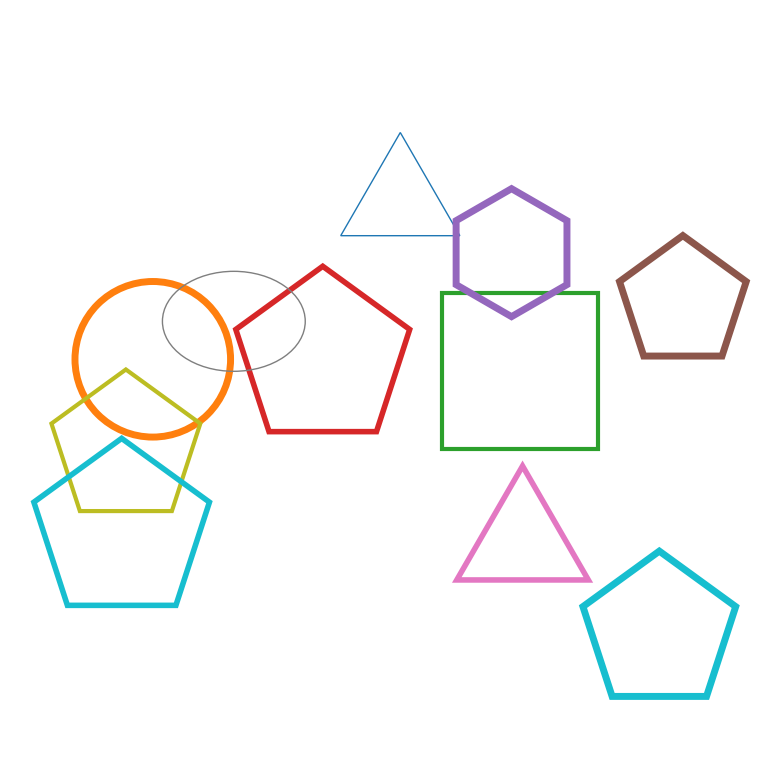[{"shape": "triangle", "thickness": 0.5, "radius": 0.45, "center": [0.52, 0.739]}, {"shape": "circle", "thickness": 2.5, "radius": 0.51, "center": [0.198, 0.533]}, {"shape": "square", "thickness": 1.5, "radius": 0.51, "center": [0.675, 0.518]}, {"shape": "pentagon", "thickness": 2, "radius": 0.59, "center": [0.419, 0.535]}, {"shape": "hexagon", "thickness": 2.5, "radius": 0.42, "center": [0.664, 0.672]}, {"shape": "pentagon", "thickness": 2.5, "radius": 0.43, "center": [0.887, 0.608]}, {"shape": "triangle", "thickness": 2, "radius": 0.49, "center": [0.679, 0.296]}, {"shape": "oval", "thickness": 0.5, "radius": 0.46, "center": [0.304, 0.583]}, {"shape": "pentagon", "thickness": 1.5, "radius": 0.51, "center": [0.163, 0.419]}, {"shape": "pentagon", "thickness": 2.5, "radius": 0.52, "center": [0.856, 0.18]}, {"shape": "pentagon", "thickness": 2, "radius": 0.6, "center": [0.158, 0.311]}]